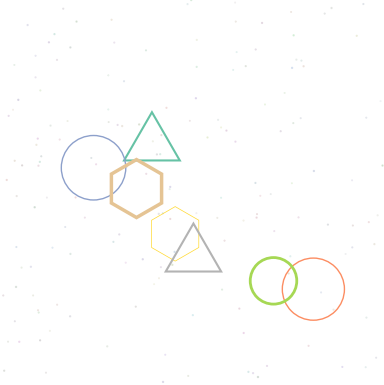[{"shape": "triangle", "thickness": 1.5, "radius": 0.42, "center": [0.395, 0.625]}, {"shape": "circle", "thickness": 1, "radius": 0.4, "center": [0.814, 0.249]}, {"shape": "circle", "thickness": 1, "radius": 0.42, "center": [0.243, 0.564]}, {"shape": "circle", "thickness": 2, "radius": 0.3, "center": [0.71, 0.271]}, {"shape": "hexagon", "thickness": 0.5, "radius": 0.35, "center": [0.455, 0.393]}, {"shape": "hexagon", "thickness": 2.5, "radius": 0.38, "center": [0.355, 0.51]}, {"shape": "triangle", "thickness": 1.5, "radius": 0.42, "center": [0.502, 0.336]}]